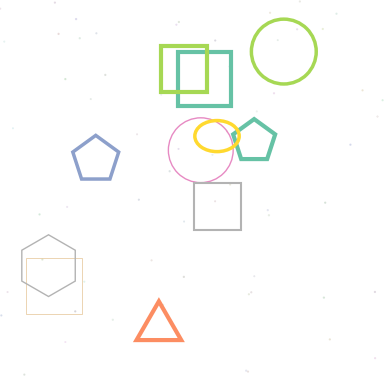[{"shape": "pentagon", "thickness": 3, "radius": 0.29, "center": [0.66, 0.633]}, {"shape": "square", "thickness": 3, "radius": 0.35, "center": [0.531, 0.794]}, {"shape": "triangle", "thickness": 3, "radius": 0.34, "center": [0.413, 0.15]}, {"shape": "pentagon", "thickness": 2.5, "radius": 0.31, "center": [0.249, 0.586]}, {"shape": "circle", "thickness": 1, "radius": 0.42, "center": [0.521, 0.61]}, {"shape": "square", "thickness": 3, "radius": 0.3, "center": [0.478, 0.82]}, {"shape": "circle", "thickness": 2.5, "radius": 0.42, "center": [0.737, 0.866]}, {"shape": "oval", "thickness": 2.5, "radius": 0.29, "center": [0.564, 0.647]}, {"shape": "square", "thickness": 0.5, "radius": 0.36, "center": [0.14, 0.257]}, {"shape": "square", "thickness": 1.5, "radius": 0.3, "center": [0.565, 0.463]}, {"shape": "hexagon", "thickness": 1, "radius": 0.4, "center": [0.126, 0.31]}]